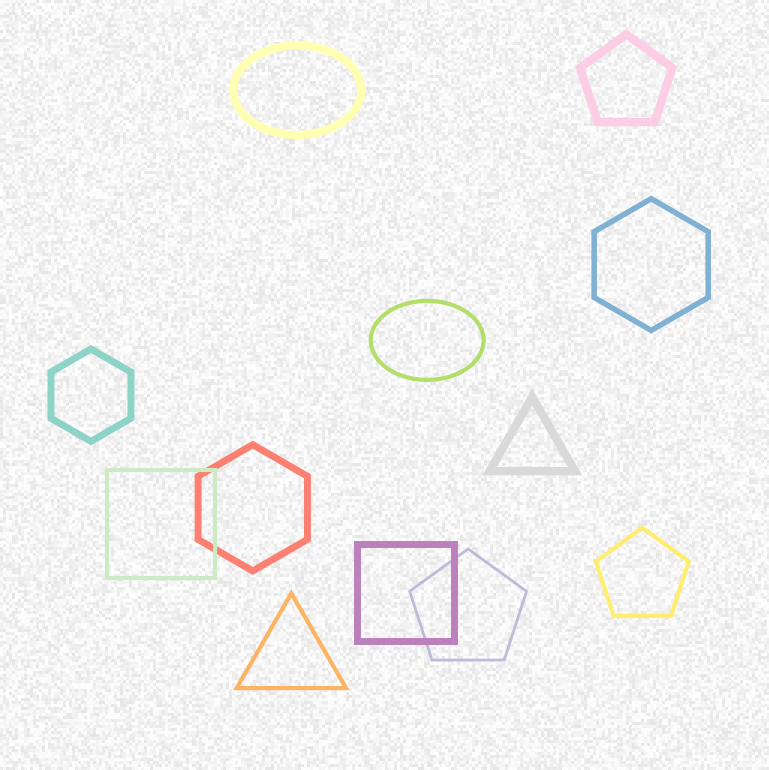[{"shape": "hexagon", "thickness": 2.5, "radius": 0.3, "center": [0.118, 0.487]}, {"shape": "oval", "thickness": 3, "radius": 0.42, "center": [0.386, 0.883]}, {"shape": "pentagon", "thickness": 1, "radius": 0.4, "center": [0.608, 0.207]}, {"shape": "hexagon", "thickness": 2.5, "radius": 0.41, "center": [0.328, 0.34]}, {"shape": "hexagon", "thickness": 2, "radius": 0.43, "center": [0.846, 0.656]}, {"shape": "triangle", "thickness": 1.5, "radius": 0.41, "center": [0.378, 0.147]}, {"shape": "oval", "thickness": 1.5, "radius": 0.37, "center": [0.555, 0.558]}, {"shape": "pentagon", "thickness": 3, "radius": 0.31, "center": [0.813, 0.892]}, {"shape": "triangle", "thickness": 3, "radius": 0.32, "center": [0.691, 0.42]}, {"shape": "square", "thickness": 2.5, "radius": 0.31, "center": [0.527, 0.23]}, {"shape": "square", "thickness": 1.5, "radius": 0.35, "center": [0.209, 0.319]}, {"shape": "pentagon", "thickness": 1.5, "radius": 0.32, "center": [0.834, 0.251]}]